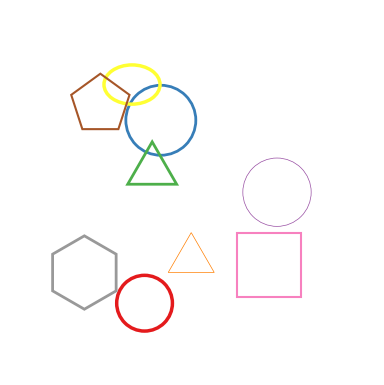[{"shape": "circle", "thickness": 2.5, "radius": 0.36, "center": [0.375, 0.212]}, {"shape": "circle", "thickness": 2, "radius": 0.45, "center": [0.418, 0.688]}, {"shape": "triangle", "thickness": 2, "radius": 0.37, "center": [0.395, 0.558]}, {"shape": "circle", "thickness": 0.5, "radius": 0.44, "center": [0.719, 0.501]}, {"shape": "triangle", "thickness": 0.5, "radius": 0.34, "center": [0.497, 0.327]}, {"shape": "oval", "thickness": 2.5, "radius": 0.36, "center": [0.343, 0.78]}, {"shape": "pentagon", "thickness": 1.5, "radius": 0.4, "center": [0.261, 0.729]}, {"shape": "square", "thickness": 1.5, "radius": 0.42, "center": [0.699, 0.311]}, {"shape": "hexagon", "thickness": 2, "radius": 0.48, "center": [0.219, 0.292]}]